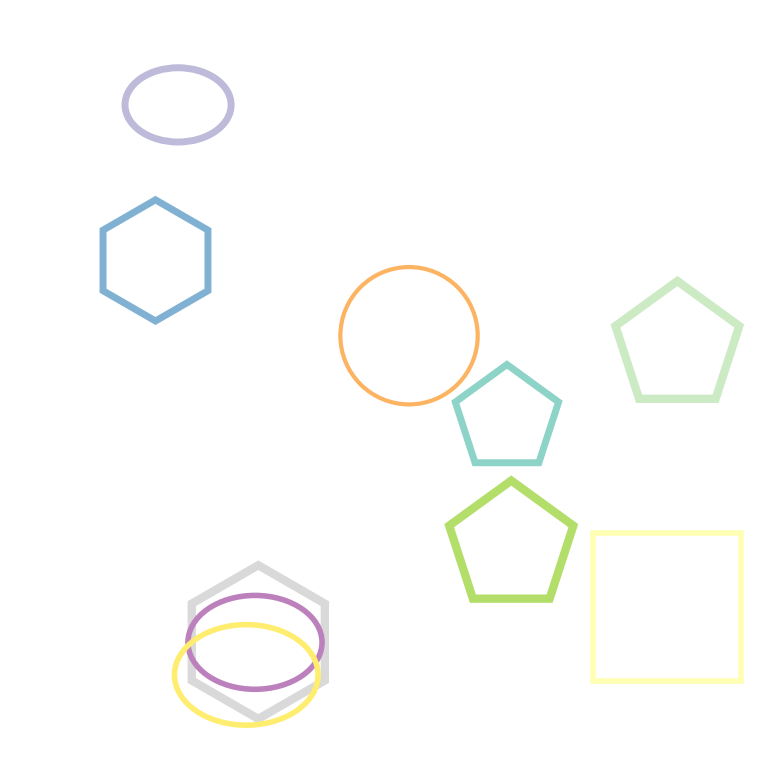[{"shape": "pentagon", "thickness": 2.5, "radius": 0.35, "center": [0.658, 0.456]}, {"shape": "square", "thickness": 2, "radius": 0.48, "center": [0.866, 0.212]}, {"shape": "oval", "thickness": 2.5, "radius": 0.34, "center": [0.231, 0.864]}, {"shape": "hexagon", "thickness": 2.5, "radius": 0.39, "center": [0.202, 0.662]}, {"shape": "circle", "thickness": 1.5, "radius": 0.45, "center": [0.531, 0.564]}, {"shape": "pentagon", "thickness": 3, "radius": 0.42, "center": [0.664, 0.291]}, {"shape": "hexagon", "thickness": 3, "radius": 0.5, "center": [0.335, 0.166]}, {"shape": "oval", "thickness": 2, "radius": 0.44, "center": [0.331, 0.166]}, {"shape": "pentagon", "thickness": 3, "radius": 0.42, "center": [0.88, 0.55]}, {"shape": "oval", "thickness": 2, "radius": 0.47, "center": [0.32, 0.124]}]